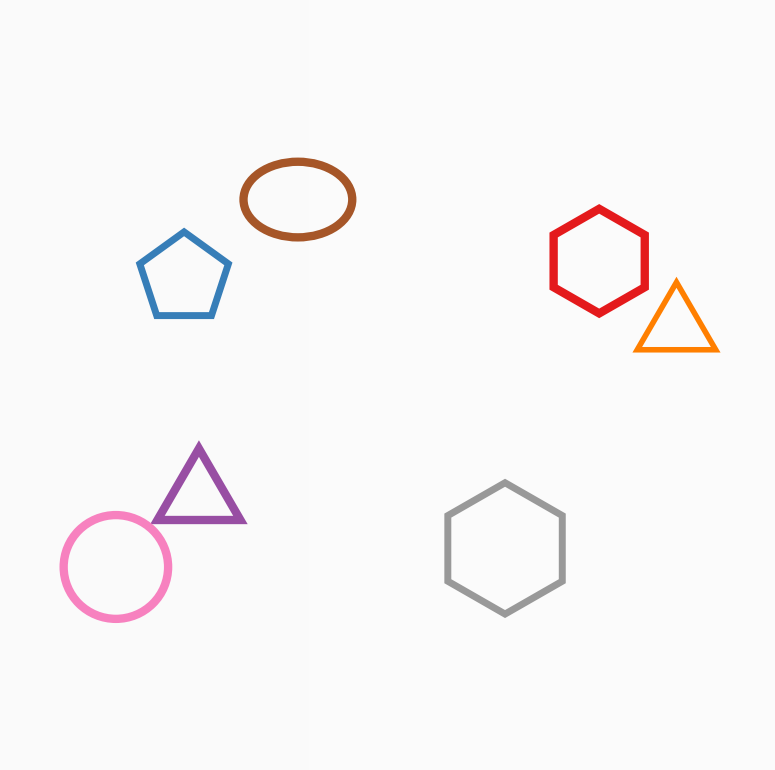[{"shape": "hexagon", "thickness": 3, "radius": 0.34, "center": [0.773, 0.661]}, {"shape": "pentagon", "thickness": 2.5, "radius": 0.3, "center": [0.238, 0.639]}, {"shape": "triangle", "thickness": 3, "radius": 0.31, "center": [0.257, 0.356]}, {"shape": "triangle", "thickness": 2, "radius": 0.29, "center": [0.873, 0.575]}, {"shape": "oval", "thickness": 3, "radius": 0.35, "center": [0.384, 0.741]}, {"shape": "circle", "thickness": 3, "radius": 0.34, "center": [0.15, 0.264]}, {"shape": "hexagon", "thickness": 2.5, "radius": 0.43, "center": [0.652, 0.288]}]